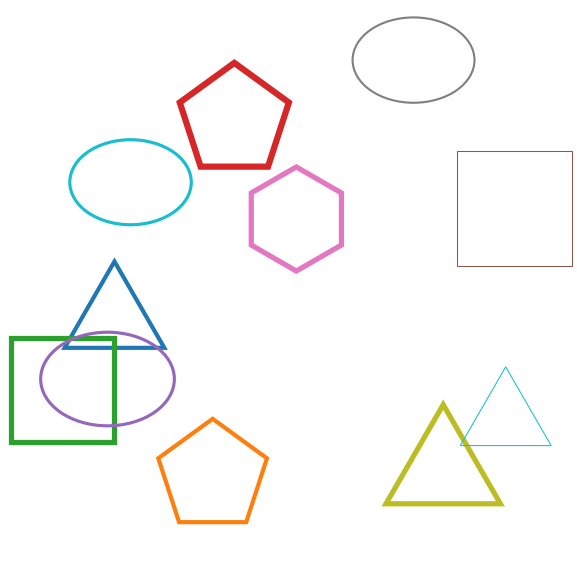[{"shape": "triangle", "thickness": 2, "radius": 0.5, "center": [0.198, 0.447]}, {"shape": "pentagon", "thickness": 2, "radius": 0.49, "center": [0.368, 0.175]}, {"shape": "square", "thickness": 2.5, "radius": 0.45, "center": [0.108, 0.324]}, {"shape": "pentagon", "thickness": 3, "radius": 0.5, "center": [0.406, 0.791]}, {"shape": "oval", "thickness": 1.5, "radius": 0.58, "center": [0.186, 0.343]}, {"shape": "square", "thickness": 0.5, "radius": 0.5, "center": [0.891, 0.638]}, {"shape": "hexagon", "thickness": 2.5, "radius": 0.45, "center": [0.513, 0.62]}, {"shape": "oval", "thickness": 1, "radius": 0.53, "center": [0.716, 0.895]}, {"shape": "triangle", "thickness": 2.5, "radius": 0.57, "center": [0.767, 0.184]}, {"shape": "triangle", "thickness": 0.5, "radius": 0.45, "center": [0.876, 0.273]}, {"shape": "oval", "thickness": 1.5, "radius": 0.53, "center": [0.226, 0.684]}]